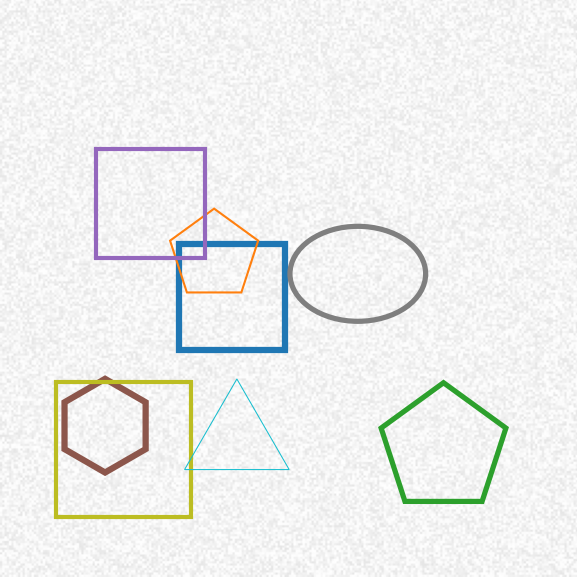[{"shape": "square", "thickness": 3, "radius": 0.46, "center": [0.401, 0.485]}, {"shape": "pentagon", "thickness": 1, "radius": 0.4, "center": [0.371, 0.558]}, {"shape": "pentagon", "thickness": 2.5, "radius": 0.57, "center": [0.768, 0.223]}, {"shape": "square", "thickness": 2, "radius": 0.47, "center": [0.26, 0.646]}, {"shape": "hexagon", "thickness": 3, "radius": 0.41, "center": [0.182, 0.262]}, {"shape": "oval", "thickness": 2.5, "radius": 0.59, "center": [0.62, 0.525]}, {"shape": "square", "thickness": 2, "radius": 0.59, "center": [0.214, 0.221]}, {"shape": "triangle", "thickness": 0.5, "radius": 0.52, "center": [0.41, 0.238]}]